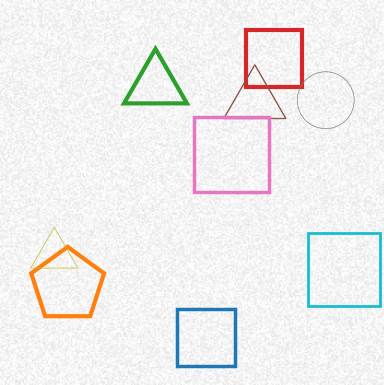[{"shape": "square", "thickness": 2.5, "radius": 0.38, "center": [0.536, 0.123]}, {"shape": "pentagon", "thickness": 3, "radius": 0.5, "center": [0.176, 0.259]}, {"shape": "triangle", "thickness": 3, "radius": 0.47, "center": [0.404, 0.779]}, {"shape": "square", "thickness": 3, "radius": 0.37, "center": [0.712, 0.849]}, {"shape": "triangle", "thickness": 1, "radius": 0.47, "center": [0.662, 0.739]}, {"shape": "square", "thickness": 2.5, "radius": 0.49, "center": [0.602, 0.598]}, {"shape": "circle", "thickness": 0.5, "radius": 0.37, "center": [0.846, 0.74]}, {"shape": "triangle", "thickness": 0.5, "radius": 0.35, "center": [0.141, 0.339]}, {"shape": "square", "thickness": 2, "radius": 0.47, "center": [0.894, 0.3]}]